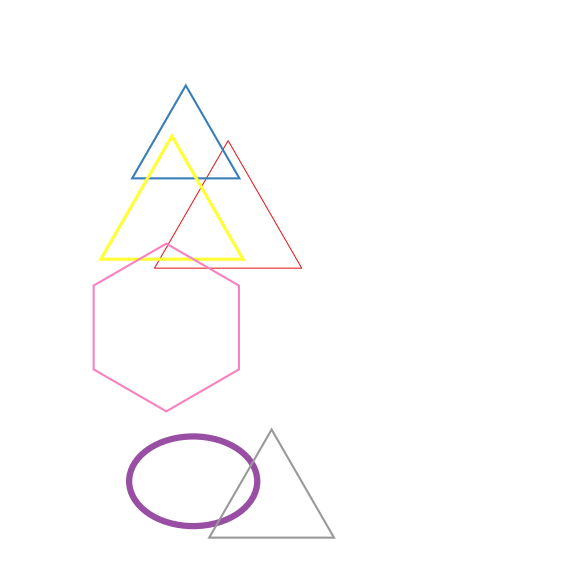[{"shape": "triangle", "thickness": 0.5, "radius": 0.74, "center": [0.395, 0.608]}, {"shape": "triangle", "thickness": 1, "radius": 0.54, "center": [0.322, 0.744]}, {"shape": "oval", "thickness": 3, "radius": 0.55, "center": [0.335, 0.166]}, {"shape": "triangle", "thickness": 1.5, "radius": 0.71, "center": [0.298, 0.621]}, {"shape": "hexagon", "thickness": 1, "radius": 0.73, "center": [0.288, 0.432]}, {"shape": "triangle", "thickness": 1, "radius": 0.62, "center": [0.47, 0.131]}]